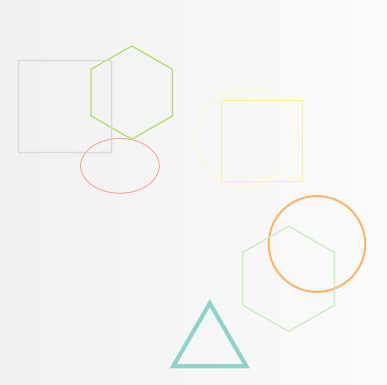[{"shape": "triangle", "thickness": 3, "radius": 0.54, "center": [0.541, 0.103]}, {"shape": "circle", "thickness": 0.5, "radius": 0.65, "center": [0.635, 0.643]}, {"shape": "oval", "thickness": 0.5, "radius": 0.51, "center": [0.309, 0.569]}, {"shape": "circle", "thickness": 1.5, "radius": 0.62, "center": [0.818, 0.366]}, {"shape": "hexagon", "thickness": 1, "radius": 0.61, "center": [0.34, 0.759]}, {"shape": "square", "thickness": 1, "radius": 0.6, "center": [0.167, 0.725]}, {"shape": "hexagon", "thickness": 1, "radius": 0.68, "center": [0.745, 0.276]}, {"shape": "square", "thickness": 0.5, "radius": 0.52, "center": [0.675, 0.636]}]